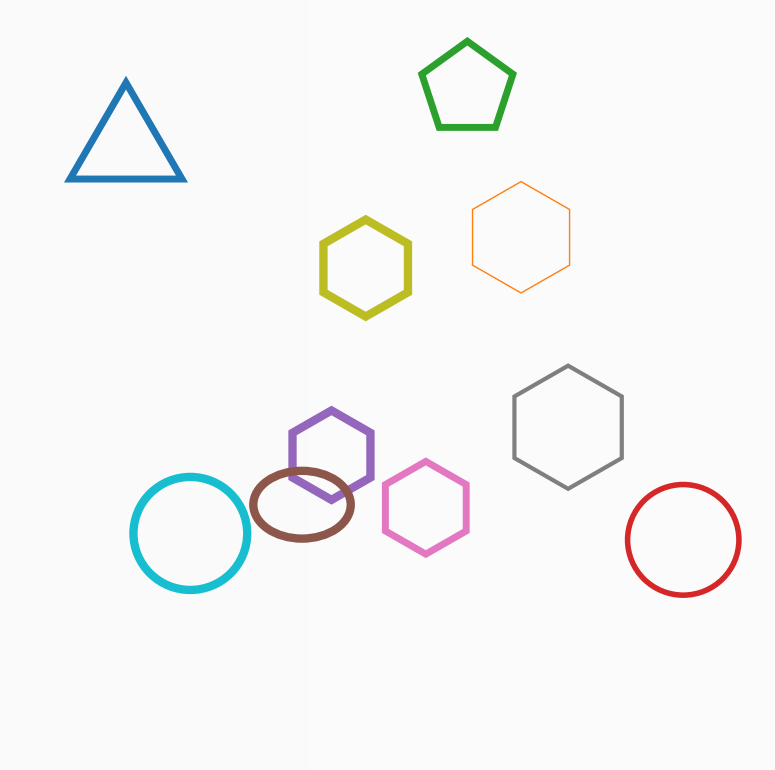[{"shape": "triangle", "thickness": 2.5, "radius": 0.42, "center": [0.163, 0.809]}, {"shape": "hexagon", "thickness": 0.5, "radius": 0.36, "center": [0.672, 0.692]}, {"shape": "pentagon", "thickness": 2.5, "radius": 0.31, "center": [0.603, 0.885]}, {"shape": "circle", "thickness": 2, "radius": 0.36, "center": [0.882, 0.299]}, {"shape": "hexagon", "thickness": 3, "radius": 0.29, "center": [0.428, 0.409]}, {"shape": "oval", "thickness": 3, "radius": 0.31, "center": [0.39, 0.345]}, {"shape": "hexagon", "thickness": 2.5, "radius": 0.3, "center": [0.549, 0.341]}, {"shape": "hexagon", "thickness": 1.5, "radius": 0.4, "center": [0.733, 0.445]}, {"shape": "hexagon", "thickness": 3, "radius": 0.31, "center": [0.472, 0.652]}, {"shape": "circle", "thickness": 3, "radius": 0.37, "center": [0.246, 0.307]}]